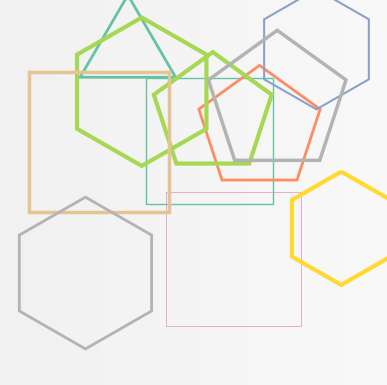[{"shape": "square", "thickness": 1, "radius": 0.82, "center": [0.541, 0.634]}, {"shape": "triangle", "thickness": 2, "radius": 0.71, "center": [0.33, 0.87]}, {"shape": "pentagon", "thickness": 2, "radius": 0.82, "center": [0.67, 0.666]}, {"shape": "hexagon", "thickness": 1.5, "radius": 0.78, "center": [0.817, 0.872]}, {"shape": "square", "thickness": 0.5, "radius": 0.87, "center": [0.603, 0.327]}, {"shape": "hexagon", "thickness": 3, "radius": 0.96, "center": [0.366, 0.762]}, {"shape": "pentagon", "thickness": 3, "radius": 0.8, "center": [0.549, 0.705]}, {"shape": "hexagon", "thickness": 3, "radius": 0.74, "center": [0.881, 0.407]}, {"shape": "square", "thickness": 2.5, "radius": 0.91, "center": [0.255, 0.632]}, {"shape": "pentagon", "thickness": 2.5, "radius": 0.93, "center": [0.715, 0.735]}, {"shape": "hexagon", "thickness": 2, "radius": 0.99, "center": [0.221, 0.291]}]